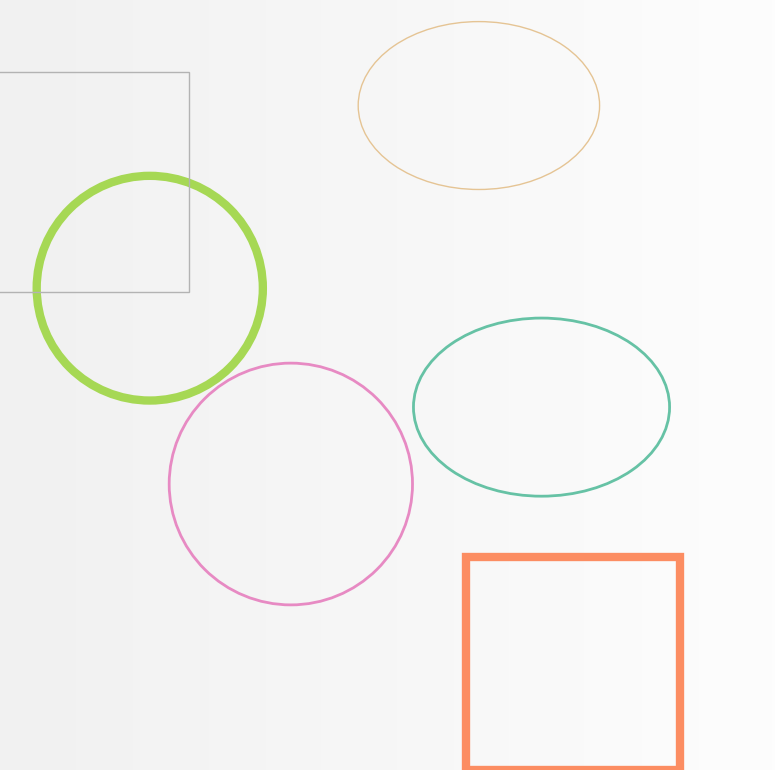[{"shape": "oval", "thickness": 1, "radius": 0.83, "center": [0.699, 0.471]}, {"shape": "square", "thickness": 3, "radius": 0.69, "center": [0.739, 0.138]}, {"shape": "circle", "thickness": 1, "radius": 0.78, "center": [0.375, 0.371]}, {"shape": "circle", "thickness": 3, "radius": 0.73, "center": [0.193, 0.626]}, {"shape": "oval", "thickness": 0.5, "radius": 0.78, "center": [0.618, 0.863]}, {"shape": "square", "thickness": 0.5, "radius": 0.72, "center": [0.1, 0.763]}]